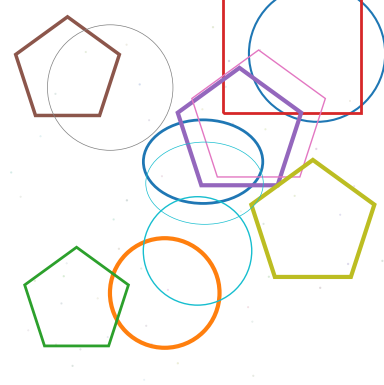[{"shape": "oval", "thickness": 2, "radius": 0.78, "center": [0.527, 0.58]}, {"shape": "circle", "thickness": 1.5, "radius": 0.88, "center": [0.824, 0.861]}, {"shape": "circle", "thickness": 3, "radius": 0.71, "center": [0.428, 0.239]}, {"shape": "pentagon", "thickness": 2, "radius": 0.71, "center": [0.199, 0.216]}, {"shape": "square", "thickness": 2, "radius": 0.9, "center": [0.759, 0.885]}, {"shape": "pentagon", "thickness": 3, "radius": 0.84, "center": [0.622, 0.655]}, {"shape": "pentagon", "thickness": 2.5, "radius": 0.71, "center": [0.175, 0.815]}, {"shape": "pentagon", "thickness": 1, "radius": 0.91, "center": [0.672, 0.688]}, {"shape": "circle", "thickness": 0.5, "radius": 0.82, "center": [0.286, 0.773]}, {"shape": "pentagon", "thickness": 3, "radius": 0.84, "center": [0.813, 0.417]}, {"shape": "oval", "thickness": 0.5, "radius": 0.76, "center": [0.531, 0.524]}, {"shape": "circle", "thickness": 1, "radius": 0.7, "center": [0.513, 0.348]}]